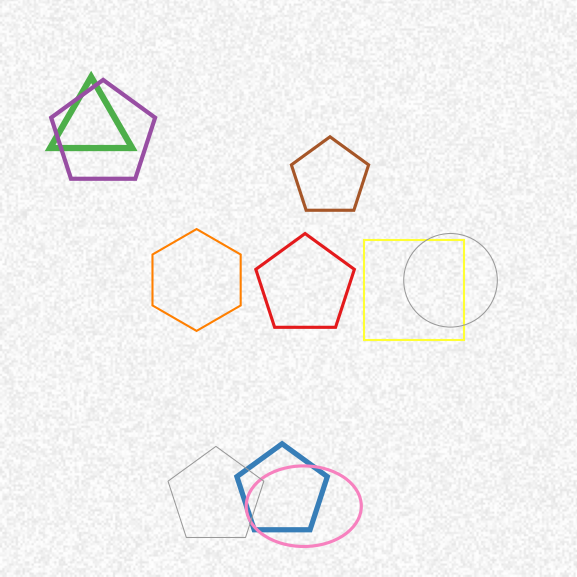[{"shape": "pentagon", "thickness": 1.5, "radius": 0.45, "center": [0.528, 0.505]}, {"shape": "pentagon", "thickness": 2.5, "radius": 0.41, "center": [0.488, 0.148]}, {"shape": "triangle", "thickness": 3, "radius": 0.41, "center": [0.158, 0.784]}, {"shape": "pentagon", "thickness": 2, "radius": 0.47, "center": [0.179, 0.766]}, {"shape": "hexagon", "thickness": 1, "radius": 0.44, "center": [0.34, 0.514]}, {"shape": "square", "thickness": 1, "radius": 0.43, "center": [0.717, 0.497]}, {"shape": "pentagon", "thickness": 1.5, "radius": 0.35, "center": [0.571, 0.692]}, {"shape": "oval", "thickness": 1.5, "radius": 0.5, "center": [0.526, 0.123]}, {"shape": "circle", "thickness": 0.5, "radius": 0.41, "center": [0.78, 0.514]}, {"shape": "pentagon", "thickness": 0.5, "radius": 0.44, "center": [0.374, 0.139]}]